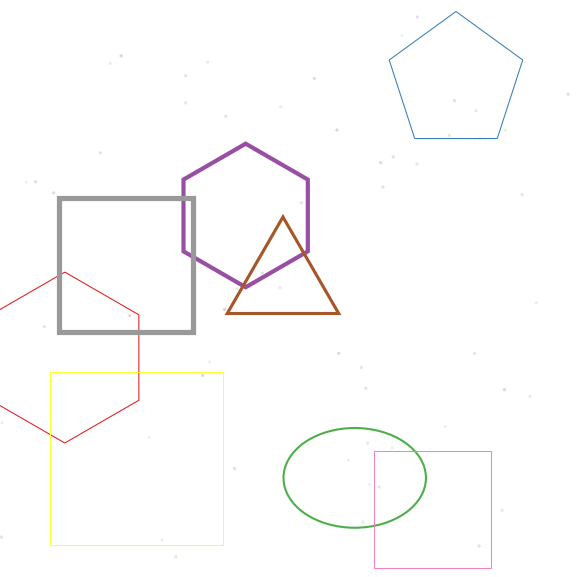[{"shape": "hexagon", "thickness": 0.5, "radius": 0.74, "center": [0.112, 0.38]}, {"shape": "pentagon", "thickness": 0.5, "radius": 0.61, "center": [0.79, 0.858]}, {"shape": "oval", "thickness": 1, "radius": 0.62, "center": [0.614, 0.172]}, {"shape": "hexagon", "thickness": 2, "radius": 0.62, "center": [0.425, 0.626]}, {"shape": "square", "thickness": 0.5, "radius": 0.75, "center": [0.236, 0.205]}, {"shape": "triangle", "thickness": 1.5, "radius": 0.56, "center": [0.49, 0.512]}, {"shape": "square", "thickness": 0.5, "radius": 0.51, "center": [0.749, 0.117]}, {"shape": "square", "thickness": 2.5, "radius": 0.58, "center": [0.219, 0.54]}]